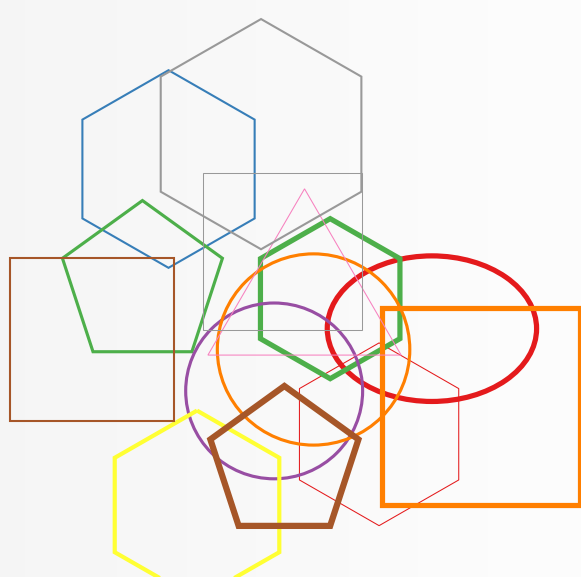[{"shape": "hexagon", "thickness": 0.5, "radius": 0.79, "center": [0.652, 0.247]}, {"shape": "oval", "thickness": 2.5, "radius": 0.9, "center": [0.743, 0.43]}, {"shape": "hexagon", "thickness": 1, "radius": 0.86, "center": [0.29, 0.706]}, {"shape": "hexagon", "thickness": 2.5, "radius": 0.69, "center": [0.568, 0.482]}, {"shape": "pentagon", "thickness": 1.5, "radius": 0.72, "center": [0.245, 0.507]}, {"shape": "circle", "thickness": 1.5, "radius": 0.76, "center": [0.472, 0.322]}, {"shape": "square", "thickness": 2.5, "radius": 0.85, "center": [0.827, 0.296]}, {"shape": "circle", "thickness": 1.5, "radius": 0.83, "center": [0.539, 0.394]}, {"shape": "hexagon", "thickness": 2, "radius": 0.82, "center": [0.339, 0.125]}, {"shape": "pentagon", "thickness": 3, "radius": 0.67, "center": [0.489, 0.197]}, {"shape": "square", "thickness": 1, "radius": 0.71, "center": [0.158, 0.412]}, {"shape": "triangle", "thickness": 0.5, "radius": 0.96, "center": [0.524, 0.48]}, {"shape": "square", "thickness": 0.5, "radius": 0.68, "center": [0.486, 0.563]}, {"shape": "hexagon", "thickness": 1, "radius": 1.0, "center": [0.449, 0.767]}]